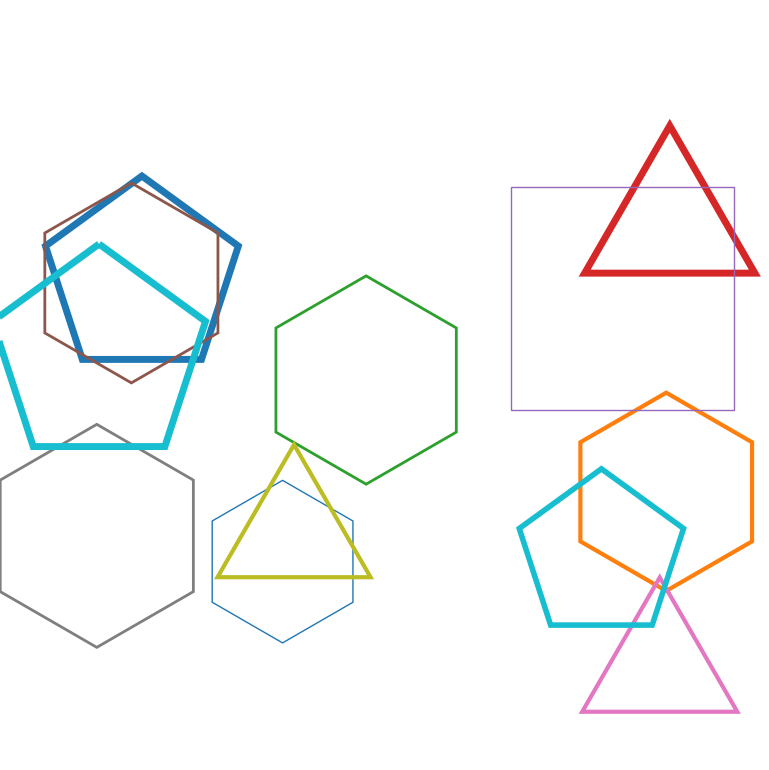[{"shape": "hexagon", "thickness": 0.5, "radius": 0.53, "center": [0.367, 0.271]}, {"shape": "pentagon", "thickness": 2.5, "radius": 0.66, "center": [0.184, 0.64]}, {"shape": "hexagon", "thickness": 1.5, "radius": 0.64, "center": [0.865, 0.361]}, {"shape": "hexagon", "thickness": 1, "radius": 0.68, "center": [0.475, 0.506]}, {"shape": "triangle", "thickness": 2.5, "radius": 0.64, "center": [0.87, 0.709]}, {"shape": "square", "thickness": 0.5, "radius": 0.72, "center": [0.809, 0.613]}, {"shape": "hexagon", "thickness": 1, "radius": 0.65, "center": [0.171, 0.633]}, {"shape": "triangle", "thickness": 1.5, "radius": 0.58, "center": [0.857, 0.134]}, {"shape": "hexagon", "thickness": 1, "radius": 0.72, "center": [0.126, 0.304]}, {"shape": "triangle", "thickness": 1.5, "radius": 0.57, "center": [0.382, 0.308]}, {"shape": "pentagon", "thickness": 2, "radius": 0.56, "center": [0.781, 0.279]}, {"shape": "pentagon", "thickness": 2.5, "radius": 0.73, "center": [0.129, 0.538]}]